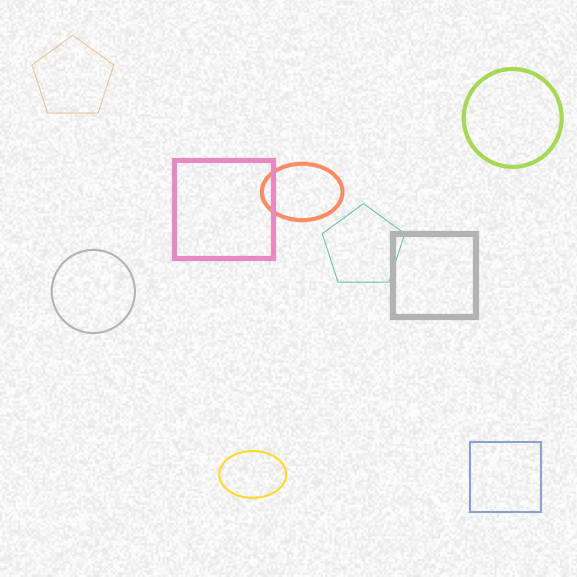[{"shape": "pentagon", "thickness": 0.5, "radius": 0.38, "center": [0.629, 0.571]}, {"shape": "oval", "thickness": 2, "radius": 0.35, "center": [0.523, 0.667]}, {"shape": "square", "thickness": 1, "radius": 0.3, "center": [0.875, 0.173]}, {"shape": "square", "thickness": 2.5, "radius": 0.43, "center": [0.387, 0.637]}, {"shape": "circle", "thickness": 2, "radius": 0.42, "center": [0.888, 0.795]}, {"shape": "oval", "thickness": 1, "radius": 0.29, "center": [0.438, 0.178]}, {"shape": "pentagon", "thickness": 0.5, "radius": 0.37, "center": [0.126, 0.864]}, {"shape": "square", "thickness": 3, "radius": 0.36, "center": [0.753, 0.523]}, {"shape": "circle", "thickness": 1, "radius": 0.36, "center": [0.162, 0.494]}]